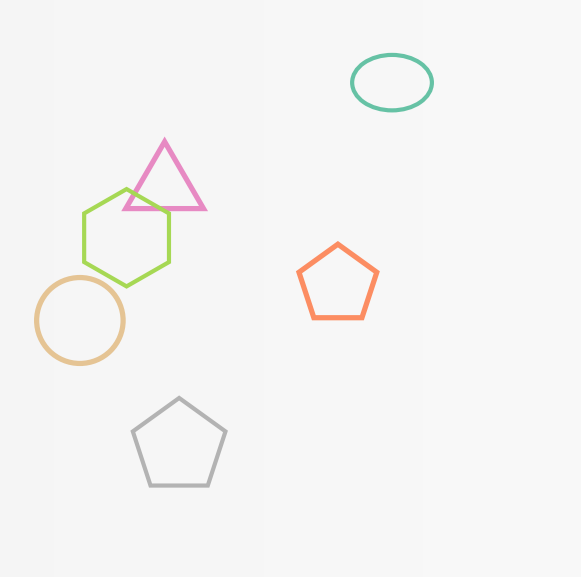[{"shape": "oval", "thickness": 2, "radius": 0.34, "center": [0.674, 0.856]}, {"shape": "pentagon", "thickness": 2.5, "radius": 0.35, "center": [0.581, 0.506]}, {"shape": "triangle", "thickness": 2.5, "radius": 0.39, "center": [0.283, 0.677]}, {"shape": "hexagon", "thickness": 2, "radius": 0.42, "center": [0.218, 0.587]}, {"shape": "circle", "thickness": 2.5, "radius": 0.37, "center": [0.137, 0.444]}, {"shape": "pentagon", "thickness": 2, "radius": 0.42, "center": [0.308, 0.226]}]